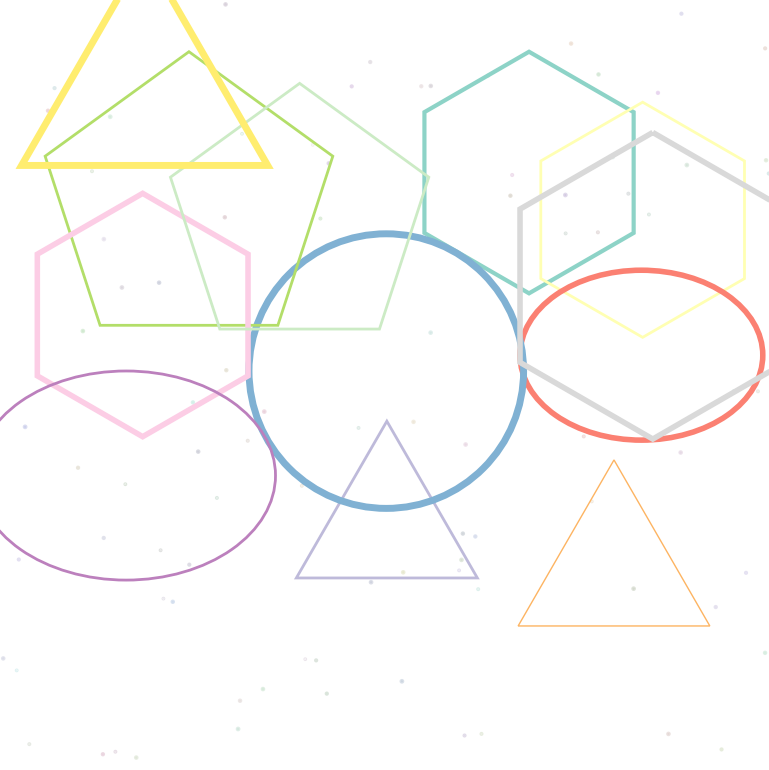[{"shape": "hexagon", "thickness": 1.5, "radius": 0.78, "center": [0.687, 0.776]}, {"shape": "hexagon", "thickness": 1, "radius": 0.76, "center": [0.835, 0.715]}, {"shape": "triangle", "thickness": 1, "radius": 0.68, "center": [0.502, 0.317]}, {"shape": "oval", "thickness": 2, "radius": 0.79, "center": [0.833, 0.539]}, {"shape": "circle", "thickness": 2.5, "radius": 0.89, "center": [0.502, 0.518]}, {"shape": "triangle", "thickness": 0.5, "radius": 0.72, "center": [0.797, 0.259]}, {"shape": "pentagon", "thickness": 1, "radius": 0.98, "center": [0.245, 0.736]}, {"shape": "hexagon", "thickness": 2, "radius": 0.79, "center": [0.185, 0.591]}, {"shape": "hexagon", "thickness": 2, "radius": 1.0, "center": [0.848, 0.629]}, {"shape": "oval", "thickness": 1, "radius": 0.97, "center": [0.164, 0.382]}, {"shape": "pentagon", "thickness": 1, "radius": 0.88, "center": [0.389, 0.715]}, {"shape": "triangle", "thickness": 2.5, "radius": 0.92, "center": [0.188, 0.877]}]